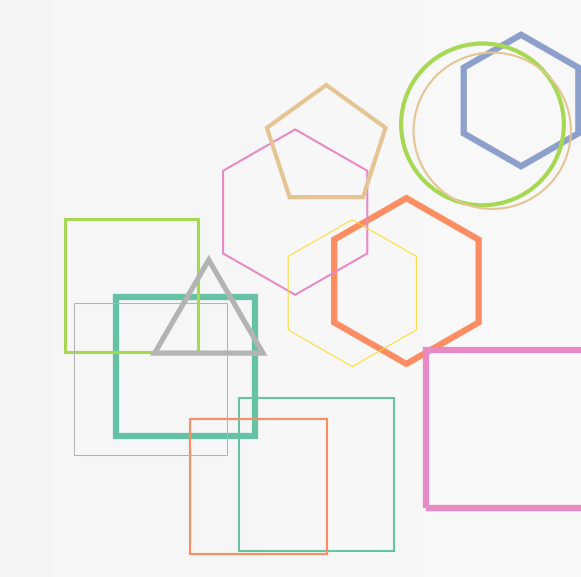[{"shape": "square", "thickness": 1, "radius": 0.66, "center": [0.545, 0.178]}, {"shape": "square", "thickness": 3, "radius": 0.6, "center": [0.319, 0.365]}, {"shape": "hexagon", "thickness": 3, "radius": 0.72, "center": [0.699, 0.513]}, {"shape": "square", "thickness": 1, "radius": 0.59, "center": [0.445, 0.157]}, {"shape": "hexagon", "thickness": 3, "radius": 0.57, "center": [0.896, 0.825]}, {"shape": "square", "thickness": 3, "radius": 0.69, "center": [0.87, 0.256]}, {"shape": "hexagon", "thickness": 1, "radius": 0.72, "center": [0.508, 0.632]}, {"shape": "circle", "thickness": 2, "radius": 0.7, "center": [0.83, 0.784]}, {"shape": "square", "thickness": 1.5, "radius": 0.57, "center": [0.227, 0.505]}, {"shape": "hexagon", "thickness": 0.5, "radius": 0.64, "center": [0.606, 0.492]}, {"shape": "pentagon", "thickness": 2, "radius": 0.54, "center": [0.561, 0.745]}, {"shape": "circle", "thickness": 1, "radius": 0.68, "center": [0.847, 0.773]}, {"shape": "triangle", "thickness": 2.5, "radius": 0.54, "center": [0.359, 0.441]}, {"shape": "square", "thickness": 0.5, "radius": 0.66, "center": [0.259, 0.342]}]